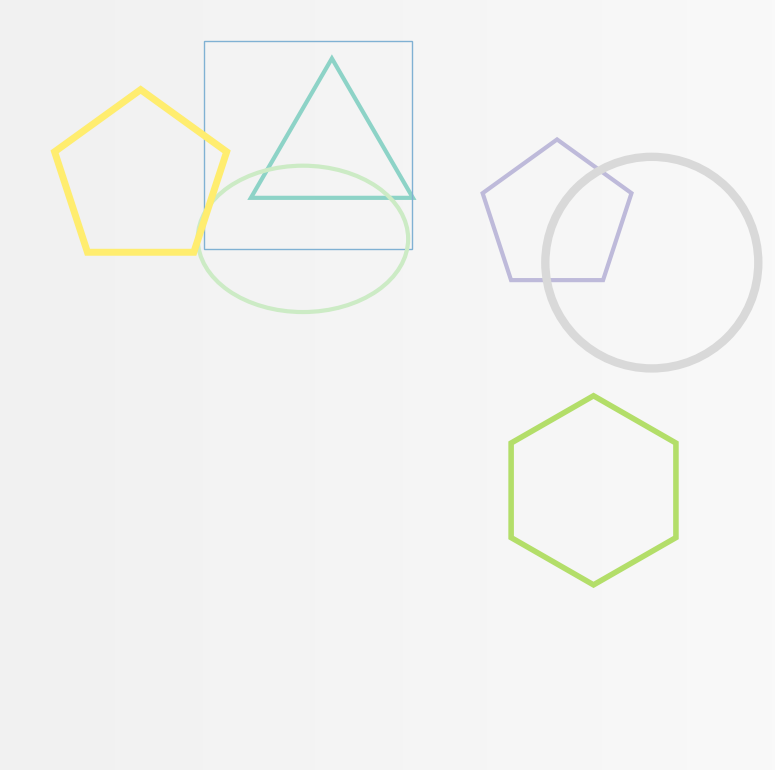[{"shape": "triangle", "thickness": 1.5, "radius": 0.6, "center": [0.428, 0.803]}, {"shape": "pentagon", "thickness": 1.5, "radius": 0.5, "center": [0.719, 0.718]}, {"shape": "square", "thickness": 0.5, "radius": 0.67, "center": [0.397, 0.812]}, {"shape": "hexagon", "thickness": 2, "radius": 0.61, "center": [0.766, 0.363]}, {"shape": "circle", "thickness": 3, "radius": 0.69, "center": [0.841, 0.659]}, {"shape": "oval", "thickness": 1.5, "radius": 0.68, "center": [0.391, 0.69]}, {"shape": "pentagon", "thickness": 2.5, "radius": 0.58, "center": [0.181, 0.767]}]